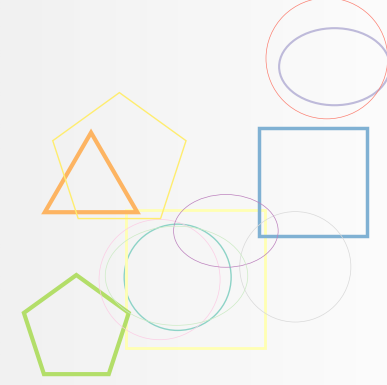[{"shape": "circle", "thickness": 1, "radius": 0.69, "center": [0.458, 0.28]}, {"shape": "square", "thickness": 2, "radius": 0.89, "center": [0.504, 0.275]}, {"shape": "oval", "thickness": 1.5, "radius": 0.71, "center": [0.863, 0.827]}, {"shape": "circle", "thickness": 0.5, "radius": 0.79, "center": [0.843, 0.848]}, {"shape": "square", "thickness": 2.5, "radius": 0.7, "center": [0.807, 0.527]}, {"shape": "triangle", "thickness": 3, "radius": 0.69, "center": [0.235, 0.518]}, {"shape": "pentagon", "thickness": 3, "radius": 0.71, "center": [0.197, 0.143]}, {"shape": "circle", "thickness": 0.5, "radius": 0.78, "center": [0.412, 0.274]}, {"shape": "circle", "thickness": 0.5, "radius": 0.72, "center": [0.762, 0.307]}, {"shape": "oval", "thickness": 0.5, "radius": 0.67, "center": [0.583, 0.4]}, {"shape": "oval", "thickness": 0.5, "radius": 0.92, "center": [0.455, 0.284]}, {"shape": "pentagon", "thickness": 1, "radius": 0.9, "center": [0.308, 0.579]}]